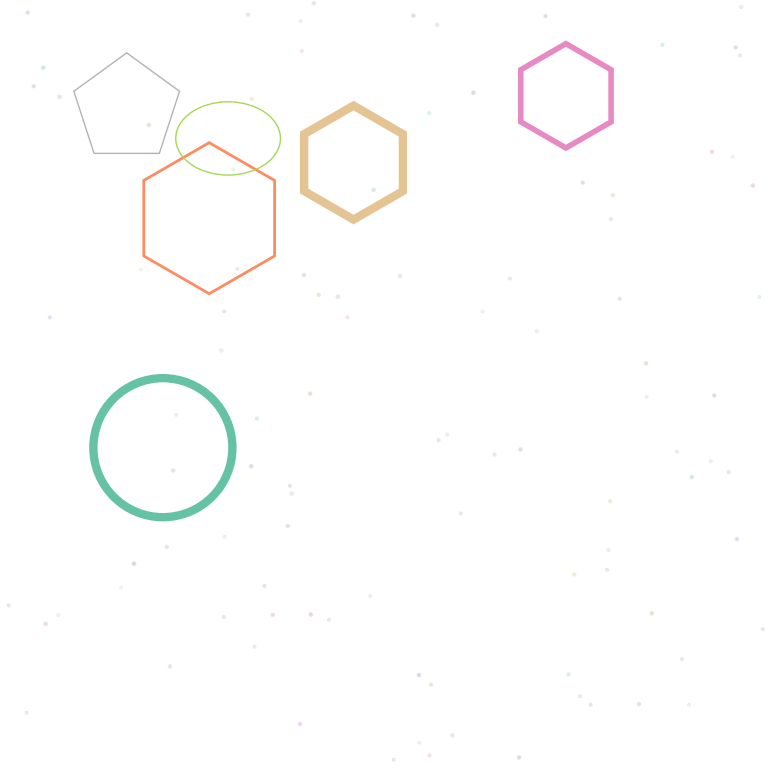[{"shape": "circle", "thickness": 3, "radius": 0.45, "center": [0.212, 0.419]}, {"shape": "hexagon", "thickness": 1, "radius": 0.49, "center": [0.272, 0.717]}, {"shape": "hexagon", "thickness": 2, "radius": 0.34, "center": [0.735, 0.876]}, {"shape": "oval", "thickness": 0.5, "radius": 0.34, "center": [0.296, 0.82]}, {"shape": "hexagon", "thickness": 3, "radius": 0.37, "center": [0.459, 0.789]}, {"shape": "pentagon", "thickness": 0.5, "radius": 0.36, "center": [0.165, 0.859]}]